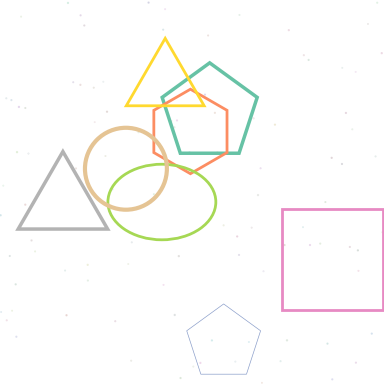[{"shape": "pentagon", "thickness": 2.5, "radius": 0.65, "center": [0.545, 0.707]}, {"shape": "hexagon", "thickness": 2, "radius": 0.55, "center": [0.495, 0.659]}, {"shape": "pentagon", "thickness": 0.5, "radius": 0.5, "center": [0.581, 0.11]}, {"shape": "square", "thickness": 2, "radius": 0.66, "center": [0.863, 0.325]}, {"shape": "oval", "thickness": 2, "radius": 0.7, "center": [0.42, 0.475]}, {"shape": "triangle", "thickness": 2, "radius": 0.58, "center": [0.429, 0.784]}, {"shape": "circle", "thickness": 3, "radius": 0.53, "center": [0.327, 0.562]}, {"shape": "triangle", "thickness": 2.5, "radius": 0.67, "center": [0.163, 0.472]}]